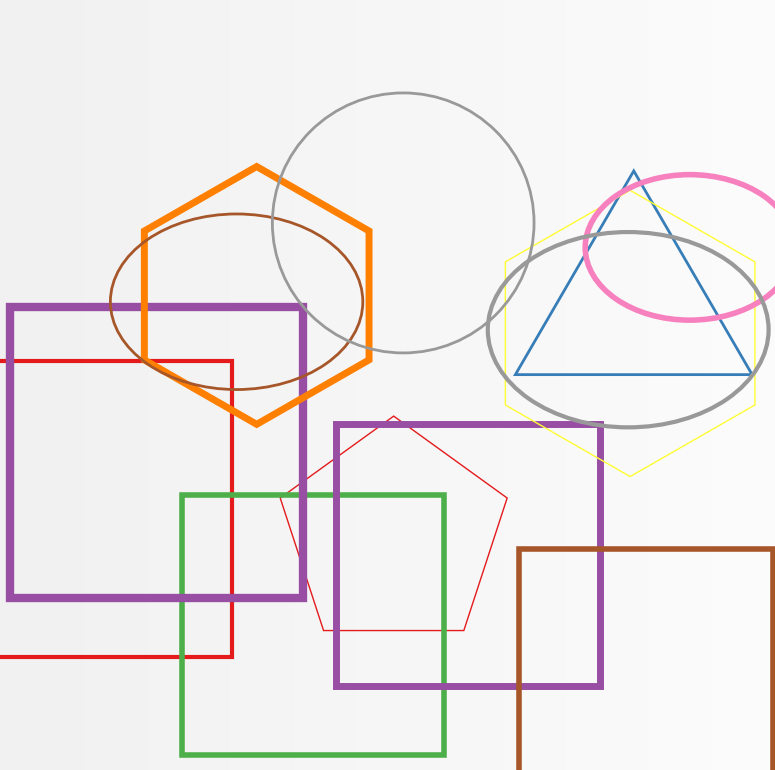[{"shape": "pentagon", "thickness": 0.5, "radius": 0.77, "center": [0.508, 0.306]}, {"shape": "square", "thickness": 1.5, "radius": 0.96, "center": [0.106, 0.339]}, {"shape": "triangle", "thickness": 1, "radius": 0.88, "center": [0.818, 0.602]}, {"shape": "square", "thickness": 2, "radius": 0.84, "center": [0.403, 0.189]}, {"shape": "square", "thickness": 2.5, "radius": 0.85, "center": [0.604, 0.279]}, {"shape": "square", "thickness": 3, "radius": 0.95, "center": [0.202, 0.412]}, {"shape": "hexagon", "thickness": 2.5, "radius": 0.84, "center": [0.331, 0.616]}, {"shape": "hexagon", "thickness": 0.5, "radius": 0.93, "center": [0.813, 0.567]}, {"shape": "oval", "thickness": 1, "radius": 0.81, "center": [0.305, 0.608]}, {"shape": "square", "thickness": 2, "radius": 0.82, "center": [0.833, 0.122]}, {"shape": "oval", "thickness": 2, "radius": 0.67, "center": [0.89, 0.679]}, {"shape": "circle", "thickness": 1, "radius": 0.84, "center": [0.52, 0.71]}, {"shape": "oval", "thickness": 1.5, "radius": 0.91, "center": [0.811, 0.572]}]